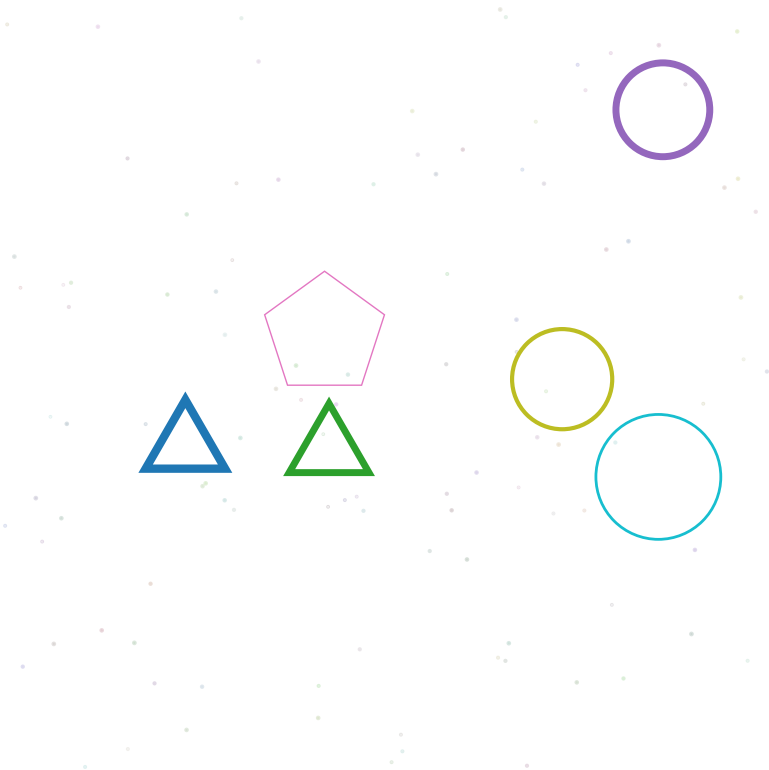[{"shape": "triangle", "thickness": 3, "radius": 0.3, "center": [0.241, 0.421]}, {"shape": "triangle", "thickness": 2.5, "radius": 0.3, "center": [0.427, 0.416]}, {"shape": "circle", "thickness": 2.5, "radius": 0.3, "center": [0.861, 0.857]}, {"shape": "pentagon", "thickness": 0.5, "radius": 0.41, "center": [0.422, 0.566]}, {"shape": "circle", "thickness": 1.5, "radius": 0.33, "center": [0.73, 0.508]}, {"shape": "circle", "thickness": 1, "radius": 0.41, "center": [0.855, 0.381]}]